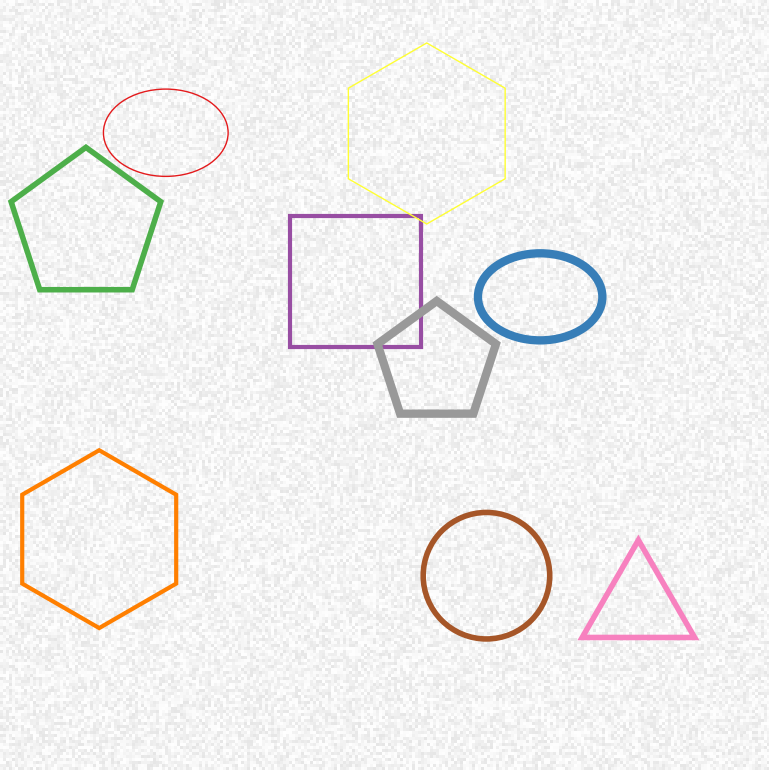[{"shape": "oval", "thickness": 0.5, "radius": 0.4, "center": [0.215, 0.828]}, {"shape": "oval", "thickness": 3, "radius": 0.4, "center": [0.702, 0.614]}, {"shape": "pentagon", "thickness": 2, "radius": 0.51, "center": [0.112, 0.706]}, {"shape": "square", "thickness": 1.5, "radius": 0.42, "center": [0.462, 0.635]}, {"shape": "hexagon", "thickness": 1.5, "radius": 0.58, "center": [0.129, 0.3]}, {"shape": "hexagon", "thickness": 0.5, "radius": 0.59, "center": [0.554, 0.827]}, {"shape": "circle", "thickness": 2, "radius": 0.41, "center": [0.632, 0.252]}, {"shape": "triangle", "thickness": 2, "radius": 0.42, "center": [0.829, 0.214]}, {"shape": "pentagon", "thickness": 3, "radius": 0.4, "center": [0.567, 0.528]}]